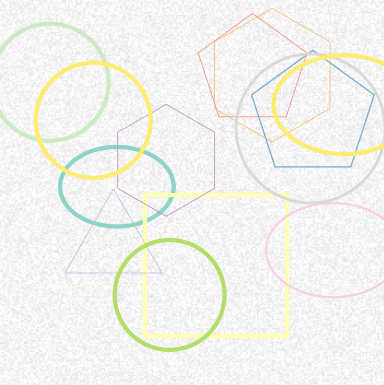[{"shape": "oval", "thickness": 3, "radius": 0.74, "center": [0.304, 0.515]}, {"shape": "square", "thickness": 3, "radius": 0.92, "center": [0.561, 0.311]}, {"shape": "triangle", "thickness": 0.5, "radius": 0.73, "center": [0.295, 0.364]}, {"shape": "pentagon", "thickness": 0.5, "radius": 0.74, "center": [0.656, 0.817]}, {"shape": "pentagon", "thickness": 1, "radius": 0.84, "center": [0.813, 0.702]}, {"shape": "hexagon", "thickness": 0.5, "radius": 0.87, "center": [0.707, 0.805]}, {"shape": "circle", "thickness": 3, "radius": 0.71, "center": [0.441, 0.234]}, {"shape": "oval", "thickness": 1.5, "radius": 0.87, "center": [0.866, 0.35]}, {"shape": "circle", "thickness": 2, "radius": 0.97, "center": [0.807, 0.666]}, {"shape": "hexagon", "thickness": 0.5, "radius": 0.73, "center": [0.432, 0.584]}, {"shape": "circle", "thickness": 3, "radius": 0.76, "center": [0.13, 0.786]}, {"shape": "circle", "thickness": 3, "radius": 0.75, "center": [0.242, 0.687]}, {"shape": "oval", "thickness": 3, "radius": 0.92, "center": [0.894, 0.728]}]